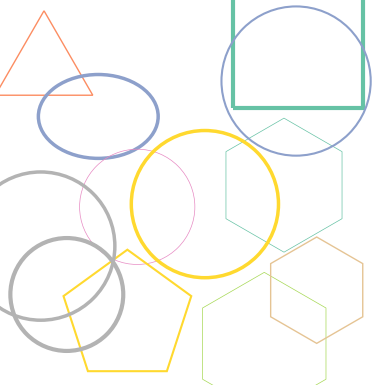[{"shape": "square", "thickness": 3, "radius": 0.84, "center": [0.774, 0.888]}, {"shape": "hexagon", "thickness": 0.5, "radius": 0.87, "center": [0.738, 0.519]}, {"shape": "triangle", "thickness": 1, "radius": 0.73, "center": [0.114, 0.826]}, {"shape": "circle", "thickness": 1.5, "radius": 0.97, "center": [0.769, 0.79]}, {"shape": "oval", "thickness": 2.5, "radius": 0.78, "center": [0.255, 0.698]}, {"shape": "circle", "thickness": 0.5, "radius": 0.75, "center": [0.356, 0.463]}, {"shape": "hexagon", "thickness": 0.5, "radius": 0.93, "center": [0.686, 0.108]}, {"shape": "circle", "thickness": 2.5, "radius": 0.96, "center": [0.532, 0.47]}, {"shape": "pentagon", "thickness": 1.5, "radius": 0.87, "center": [0.331, 0.177]}, {"shape": "hexagon", "thickness": 1, "radius": 0.69, "center": [0.823, 0.246]}, {"shape": "circle", "thickness": 2.5, "radius": 0.96, "center": [0.106, 0.361]}, {"shape": "circle", "thickness": 3, "radius": 0.73, "center": [0.174, 0.235]}]